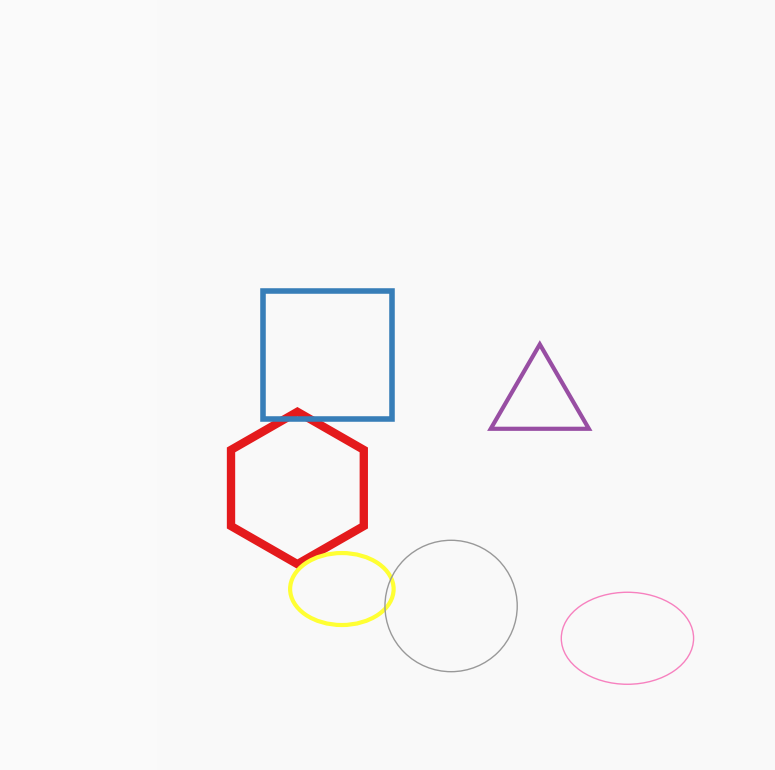[{"shape": "hexagon", "thickness": 3, "radius": 0.49, "center": [0.384, 0.366]}, {"shape": "square", "thickness": 2, "radius": 0.42, "center": [0.423, 0.539]}, {"shape": "triangle", "thickness": 1.5, "radius": 0.37, "center": [0.697, 0.48]}, {"shape": "oval", "thickness": 1.5, "radius": 0.33, "center": [0.441, 0.235]}, {"shape": "oval", "thickness": 0.5, "radius": 0.43, "center": [0.81, 0.171]}, {"shape": "circle", "thickness": 0.5, "radius": 0.43, "center": [0.582, 0.213]}]